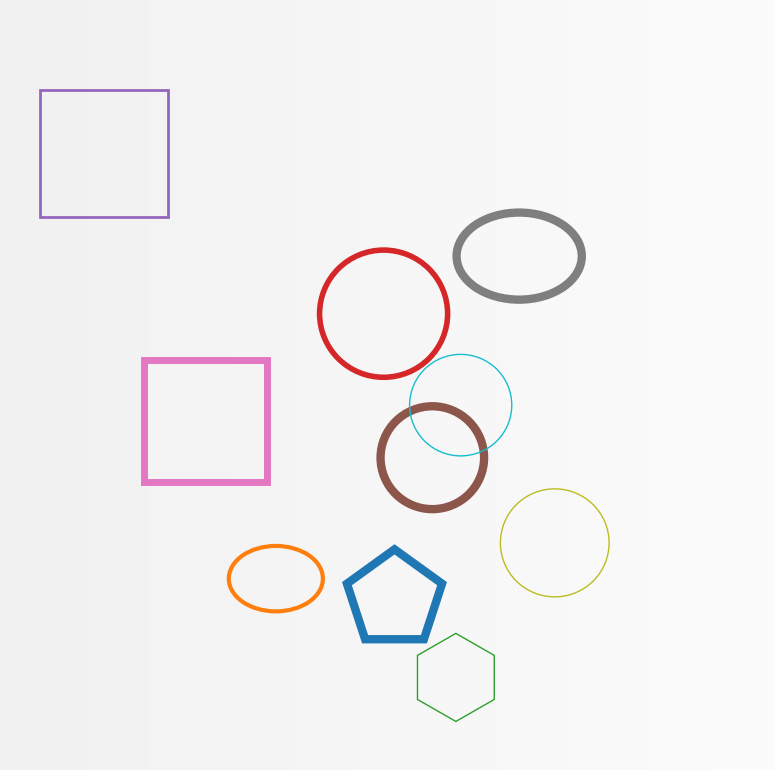[{"shape": "pentagon", "thickness": 3, "radius": 0.32, "center": [0.509, 0.222]}, {"shape": "oval", "thickness": 1.5, "radius": 0.3, "center": [0.356, 0.249]}, {"shape": "hexagon", "thickness": 0.5, "radius": 0.29, "center": [0.588, 0.12]}, {"shape": "circle", "thickness": 2, "radius": 0.41, "center": [0.495, 0.593]}, {"shape": "square", "thickness": 1, "radius": 0.41, "center": [0.135, 0.801]}, {"shape": "circle", "thickness": 3, "radius": 0.33, "center": [0.558, 0.406]}, {"shape": "square", "thickness": 2.5, "radius": 0.4, "center": [0.265, 0.453]}, {"shape": "oval", "thickness": 3, "radius": 0.4, "center": [0.67, 0.667]}, {"shape": "circle", "thickness": 0.5, "radius": 0.35, "center": [0.716, 0.295]}, {"shape": "circle", "thickness": 0.5, "radius": 0.33, "center": [0.594, 0.474]}]